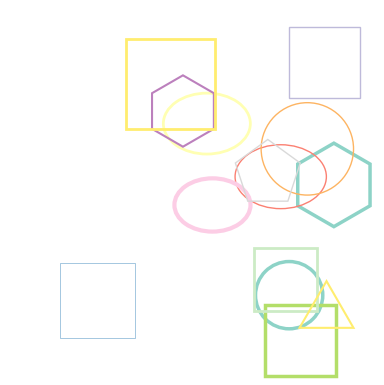[{"shape": "hexagon", "thickness": 2.5, "radius": 0.54, "center": [0.867, 0.52]}, {"shape": "circle", "thickness": 2.5, "radius": 0.44, "center": [0.751, 0.233]}, {"shape": "oval", "thickness": 2, "radius": 0.56, "center": [0.537, 0.679]}, {"shape": "square", "thickness": 1, "radius": 0.46, "center": [0.843, 0.838]}, {"shape": "oval", "thickness": 1, "radius": 0.59, "center": [0.729, 0.541]}, {"shape": "square", "thickness": 0.5, "radius": 0.49, "center": [0.253, 0.219]}, {"shape": "circle", "thickness": 1, "radius": 0.6, "center": [0.798, 0.613]}, {"shape": "square", "thickness": 2.5, "radius": 0.46, "center": [0.78, 0.116]}, {"shape": "oval", "thickness": 3, "radius": 0.49, "center": [0.552, 0.468]}, {"shape": "pentagon", "thickness": 1, "radius": 0.44, "center": [0.696, 0.549]}, {"shape": "hexagon", "thickness": 1.5, "radius": 0.46, "center": [0.475, 0.712]}, {"shape": "square", "thickness": 2, "radius": 0.41, "center": [0.741, 0.274]}, {"shape": "square", "thickness": 2, "radius": 0.58, "center": [0.443, 0.782]}, {"shape": "triangle", "thickness": 1.5, "radius": 0.4, "center": [0.848, 0.189]}]